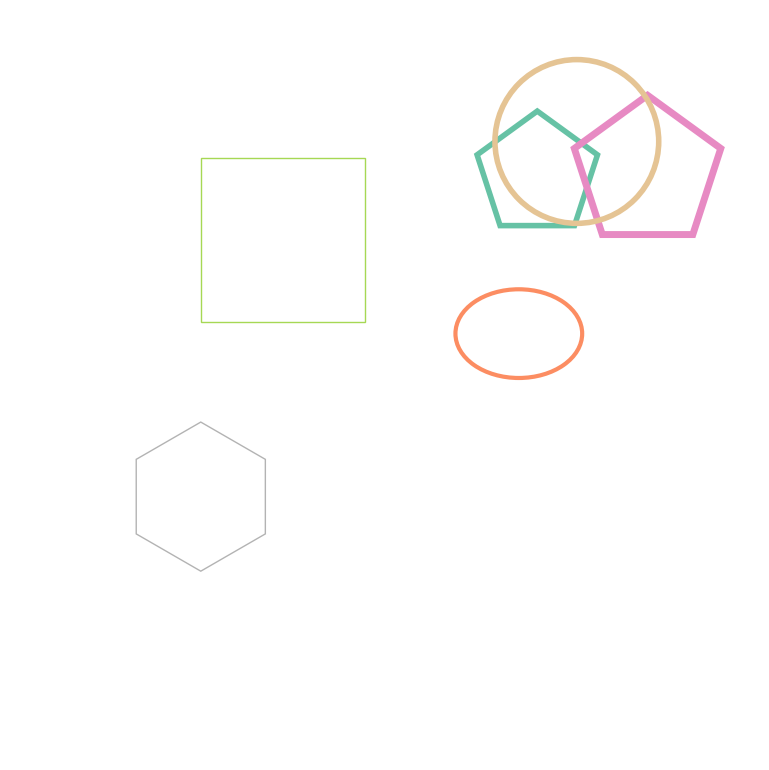[{"shape": "pentagon", "thickness": 2, "radius": 0.41, "center": [0.698, 0.774]}, {"shape": "oval", "thickness": 1.5, "radius": 0.41, "center": [0.674, 0.567]}, {"shape": "pentagon", "thickness": 2.5, "radius": 0.5, "center": [0.841, 0.776]}, {"shape": "square", "thickness": 0.5, "radius": 0.53, "center": [0.367, 0.689]}, {"shape": "circle", "thickness": 2, "radius": 0.53, "center": [0.749, 0.816]}, {"shape": "hexagon", "thickness": 0.5, "radius": 0.48, "center": [0.261, 0.355]}]